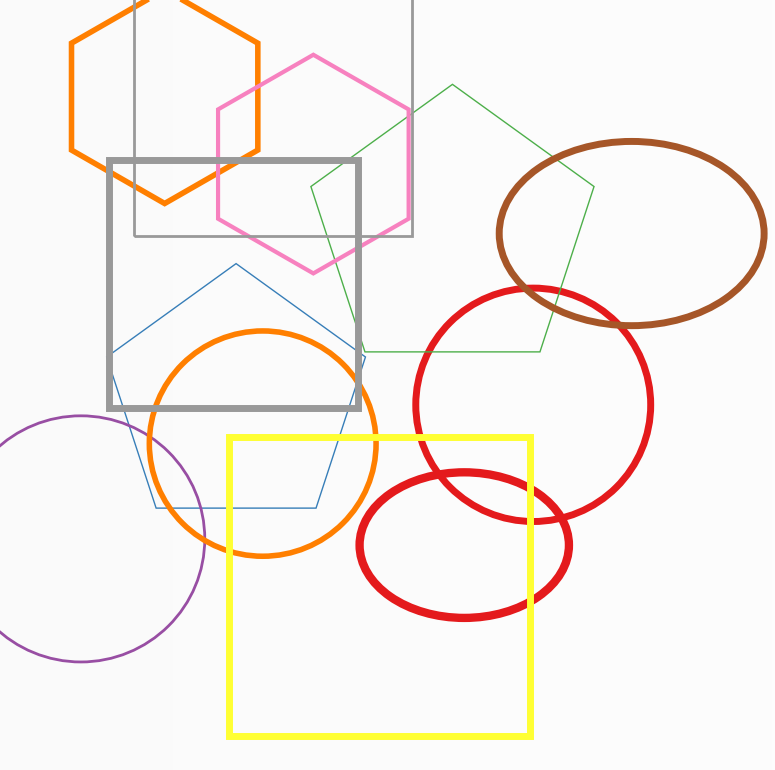[{"shape": "circle", "thickness": 2.5, "radius": 0.76, "center": [0.688, 0.474]}, {"shape": "oval", "thickness": 3, "radius": 0.68, "center": [0.599, 0.292]}, {"shape": "pentagon", "thickness": 0.5, "radius": 0.88, "center": [0.305, 0.482]}, {"shape": "pentagon", "thickness": 0.5, "radius": 0.96, "center": [0.584, 0.698]}, {"shape": "circle", "thickness": 1, "radius": 0.8, "center": [0.104, 0.3]}, {"shape": "hexagon", "thickness": 2, "radius": 0.69, "center": [0.212, 0.875]}, {"shape": "circle", "thickness": 2, "radius": 0.73, "center": [0.339, 0.424]}, {"shape": "square", "thickness": 2.5, "radius": 0.97, "center": [0.489, 0.238]}, {"shape": "oval", "thickness": 2.5, "radius": 0.85, "center": [0.815, 0.697]}, {"shape": "hexagon", "thickness": 1.5, "radius": 0.71, "center": [0.404, 0.787]}, {"shape": "square", "thickness": 1, "radius": 0.9, "center": [0.352, 0.873]}, {"shape": "square", "thickness": 2.5, "radius": 0.8, "center": [0.301, 0.631]}]